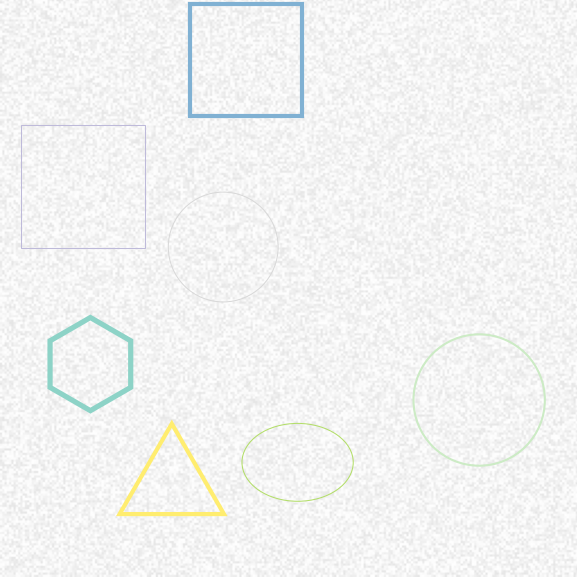[{"shape": "hexagon", "thickness": 2.5, "radius": 0.4, "center": [0.157, 0.369]}, {"shape": "square", "thickness": 0.5, "radius": 0.53, "center": [0.143, 0.676]}, {"shape": "square", "thickness": 2, "radius": 0.48, "center": [0.426, 0.895]}, {"shape": "oval", "thickness": 0.5, "radius": 0.48, "center": [0.515, 0.199]}, {"shape": "circle", "thickness": 0.5, "radius": 0.48, "center": [0.387, 0.571]}, {"shape": "circle", "thickness": 1, "radius": 0.57, "center": [0.83, 0.306]}, {"shape": "triangle", "thickness": 2, "radius": 0.52, "center": [0.297, 0.161]}]